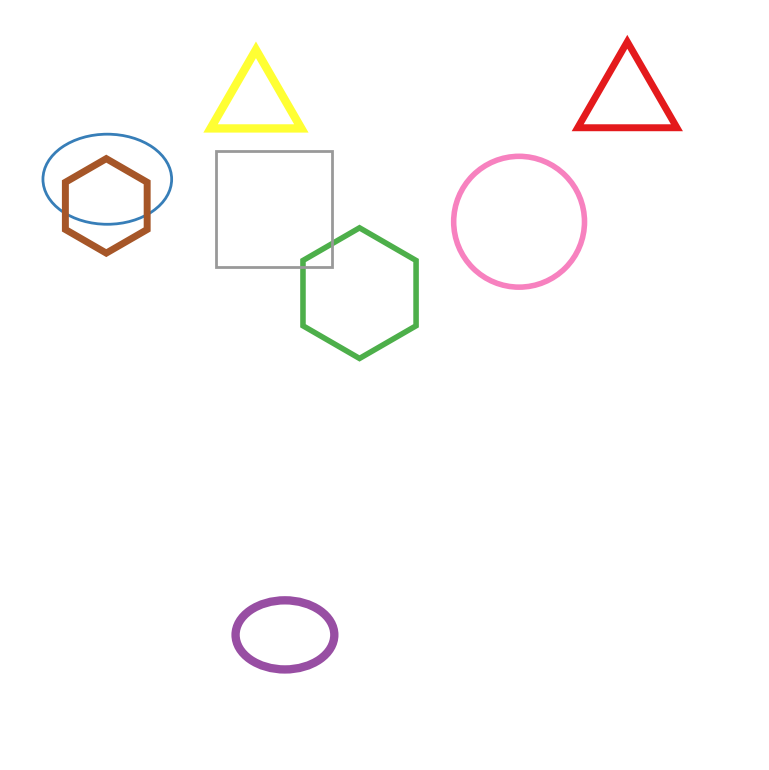[{"shape": "triangle", "thickness": 2.5, "radius": 0.37, "center": [0.815, 0.871]}, {"shape": "oval", "thickness": 1, "radius": 0.42, "center": [0.139, 0.767]}, {"shape": "hexagon", "thickness": 2, "radius": 0.42, "center": [0.467, 0.619]}, {"shape": "oval", "thickness": 3, "radius": 0.32, "center": [0.37, 0.175]}, {"shape": "triangle", "thickness": 3, "radius": 0.34, "center": [0.332, 0.867]}, {"shape": "hexagon", "thickness": 2.5, "radius": 0.31, "center": [0.138, 0.733]}, {"shape": "circle", "thickness": 2, "radius": 0.42, "center": [0.674, 0.712]}, {"shape": "square", "thickness": 1, "radius": 0.38, "center": [0.356, 0.728]}]